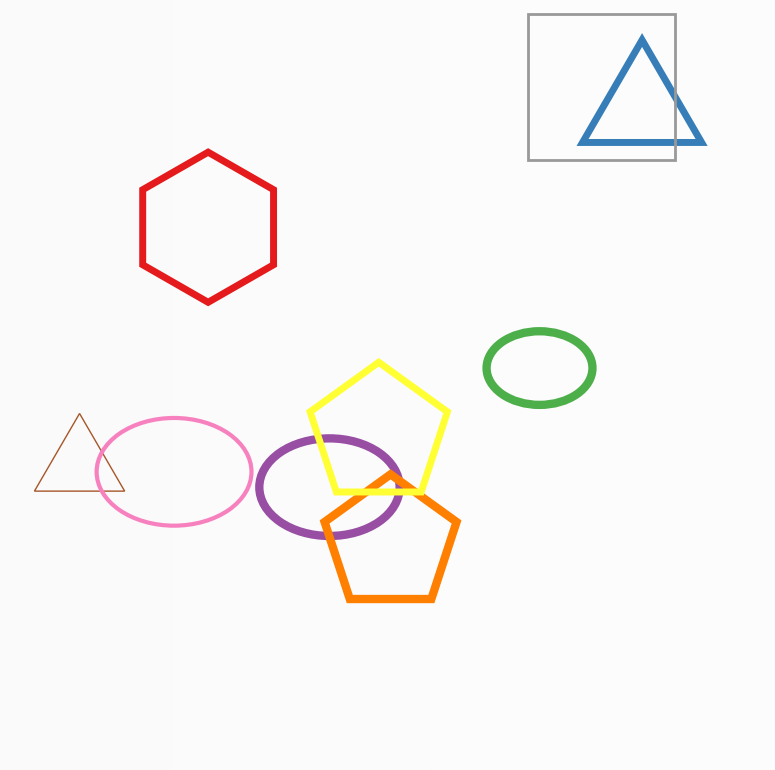[{"shape": "hexagon", "thickness": 2.5, "radius": 0.49, "center": [0.269, 0.705]}, {"shape": "triangle", "thickness": 2.5, "radius": 0.44, "center": [0.828, 0.859]}, {"shape": "oval", "thickness": 3, "radius": 0.34, "center": [0.696, 0.522]}, {"shape": "oval", "thickness": 3, "radius": 0.45, "center": [0.425, 0.367]}, {"shape": "pentagon", "thickness": 3, "radius": 0.45, "center": [0.504, 0.294]}, {"shape": "pentagon", "thickness": 2.5, "radius": 0.47, "center": [0.489, 0.436]}, {"shape": "triangle", "thickness": 0.5, "radius": 0.34, "center": [0.103, 0.396]}, {"shape": "oval", "thickness": 1.5, "radius": 0.5, "center": [0.225, 0.387]}, {"shape": "square", "thickness": 1, "radius": 0.47, "center": [0.776, 0.887]}]